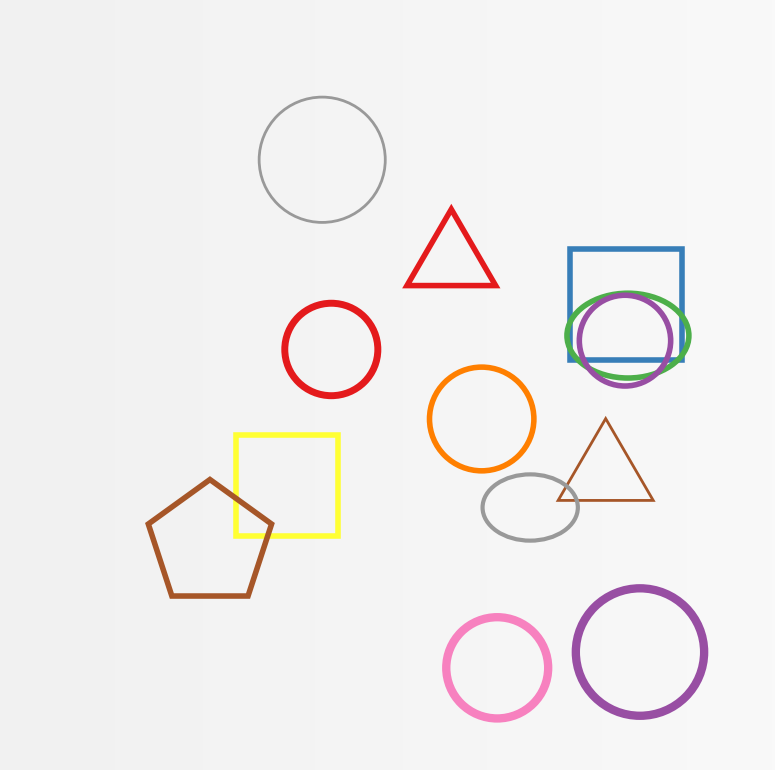[{"shape": "triangle", "thickness": 2, "radius": 0.33, "center": [0.582, 0.662]}, {"shape": "circle", "thickness": 2.5, "radius": 0.3, "center": [0.427, 0.546]}, {"shape": "square", "thickness": 2, "radius": 0.36, "center": [0.808, 0.605]}, {"shape": "oval", "thickness": 2, "radius": 0.39, "center": [0.81, 0.564]}, {"shape": "circle", "thickness": 2, "radius": 0.29, "center": [0.806, 0.558]}, {"shape": "circle", "thickness": 3, "radius": 0.41, "center": [0.826, 0.153]}, {"shape": "circle", "thickness": 2, "radius": 0.34, "center": [0.622, 0.456]}, {"shape": "square", "thickness": 2, "radius": 0.33, "center": [0.37, 0.37]}, {"shape": "triangle", "thickness": 1, "radius": 0.35, "center": [0.782, 0.386]}, {"shape": "pentagon", "thickness": 2, "radius": 0.42, "center": [0.271, 0.294]}, {"shape": "circle", "thickness": 3, "radius": 0.33, "center": [0.642, 0.133]}, {"shape": "circle", "thickness": 1, "radius": 0.41, "center": [0.416, 0.793]}, {"shape": "oval", "thickness": 1.5, "radius": 0.31, "center": [0.684, 0.341]}]